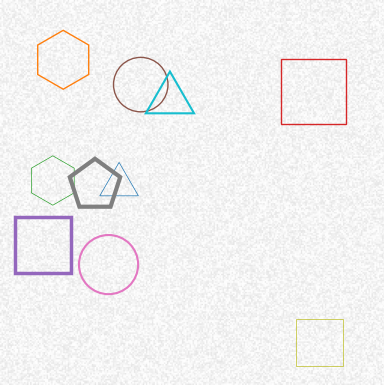[{"shape": "triangle", "thickness": 0.5, "radius": 0.29, "center": [0.309, 0.52]}, {"shape": "hexagon", "thickness": 1, "radius": 0.38, "center": [0.164, 0.845]}, {"shape": "hexagon", "thickness": 0.5, "radius": 0.32, "center": [0.137, 0.531]}, {"shape": "square", "thickness": 1, "radius": 0.42, "center": [0.815, 0.763]}, {"shape": "square", "thickness": 2.5, "radius": 0.36, "center": [0.112, 0.363]}, {"shape": "circle", "thickness": 1, "radius": 0.35, "center": [0.366, 0.78]}, {"shape": "circle", "thickness": 1.5, "radius": 0.38, "center": [0.282, 0.313]}, {"shape": "pentagon", "thickness": 3, "radius": 0.34, "center": [0.247, 0.519]}, {"shape": "square", "thickness": 0.5, "radius": 0.3, "center": [0.83, 0.111]}, {"shape": "triangle", "thickness": 1.5, "radius": 0.36, "center": [0.441, 0.742]}]